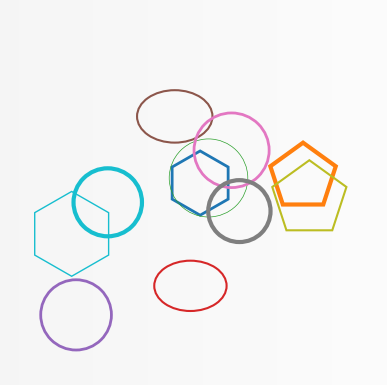[{"shape": "hexagon", "thickness": 2, "radius": 0.42, "center": [0.516, 0.524]}, {"shape": "pentagon", "thickness": 3, "radius": 0.44, "center": [0.782, 0.541]}, {"shape": "circle", "thickness": 0.5, "radius": 0.51, "center": [0.538, 0.538]}, {"shape": "oval", "thickness": 1.5, "radius": 0.47, "center": [0.491, 0.258]}, {"shape": "circle", "thickness": 2, "radius": 0.46, "center": [0.196, 0.182]}, {"shape": "oval", "thickness": 1.5, "radius": 0.49, "center": [0.451, 0.698]}, {"shape": "circle", "thickness": 2, "radius": 0.48, "center": [0.598, 0.61]}, {"shape": "circle", "thickness": 3, "radius": 0.4, "center": [0.618, 0.452]}, {"shape": "pentagon", "thickness": 1.5, "radius": 0.5, "center": [0.798, 0.483]}, {"shape": "hexagon", "thickness": 1, "radius": 0.55, "center": [0.185, 0.393]}, {"shape": "circle", "thickness": 3, "radius": 0.44, "center": [0.278, 0.475]}]